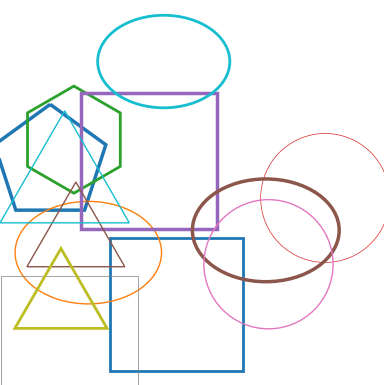[{"shape": "square", "thickness": 2, "radius": 0.87, "center": [0.459, 0.209]}, {"shape": "pentagon", "thickness": 2.5, "radius": 0.76, "center": [0.13, 0.577]}, {"shape": "oval", "thickness": 1, "radius": 0.95, "center": [0.229, 0.344]}, {"shape": "hexagon", "thickness": 2, "radius": 0.7, "center": [0.192, 0.637]}, {"shape": "circle", "thickness": 0.5, "radius": 0.84, "center": [0.845, 0.486]}, {"shape": "square", "thickness": 2.5, "radius": 0.88, "center": [0.388, 0.581]}, {"shape": "oval", "thickness": 2.5, "radius": 0.95, "center": [0.69, 0.402]}, {"shape": "triangle", "thickness": 1, "radius": 0.73, "center": [0.197, 0.381]}, {"shape": "circle", "thickness": 1, "radius": 0.84, "center": [0.697, 0.314]}, {"shape": "square", "thickness": 0.5, "radius": 0.89, "center": [0.18, 0.104]}, {"shape": "triangle", "thickness": 2, "radius": 0.69, "center": [0.158, 0.216]}, {"shape": "triangle", "thickness": 1, "radius": 0.97, "center": [0.168, 0.518]}, {"shape": "oval", "thickness": 2, "radius": 0.86, "center": [0.425, 0.84]}]